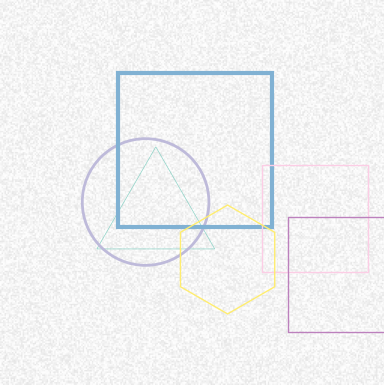[{"shape": "triangle", "thickness": 0.5, "radius": 0.88, "center": [0.405, 0.442]}, {"shape": "circle", "thickness": 2, "radius": 0.82, "center": [0.378, 0.475]}, {"shape": "square", "thickness": 3, "radius": 1.0, "center": [0.506, 0.61]}, {"shape": "square", "thickness": 1, "radius": 0.69, "center": [0.819, 0.432]}, {"shape": "square", "thickness": 1, "radius": 0.75, "center": [0.896, 0.286]}, {"shape": "hexagon", "thickness": 1, "radius": 0.71, "center": [0.591, 0.326]}]